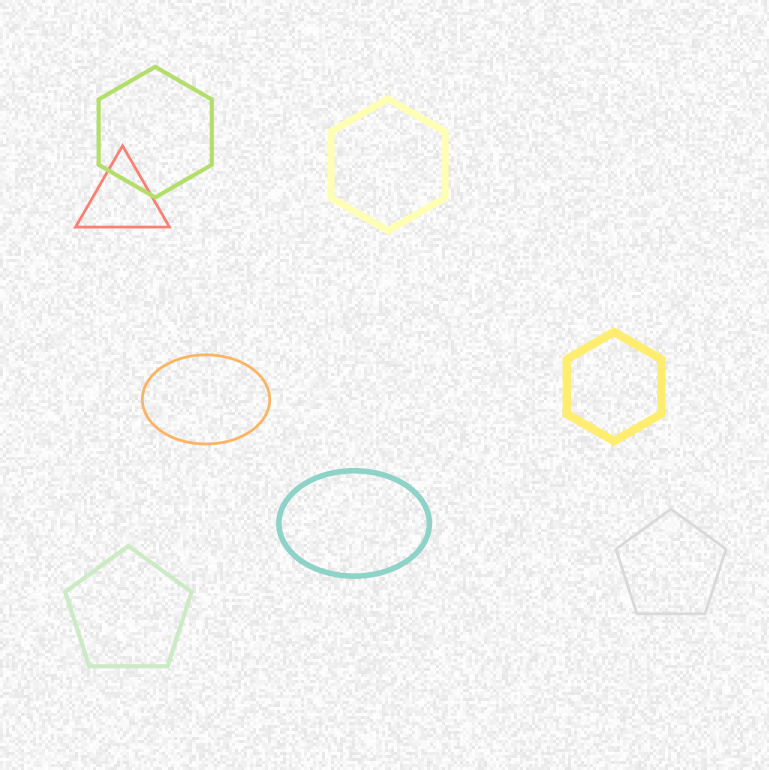[{"shape": "oval", "thickness": 2, "radius": 0.49, "center": [0.46, 0.32]}, {"shape": "hexagon", "thickness": 2.5, "radius": 0.43, "center": [0.504, 0.786]}, {"shape": "triangle", "thickness": 1, "radius": 0.35, "center": [0.159, 0.74]}, {"shape": "oval", "thickness": 1, "radius": 0.41, "center": [0.268, 0.481]}, {"shape": "hexagon", "thickness": 1.5, "radius": 0.42, "center": [0.202, 0.828]}, {"shape": "pentagon", "thickness": 1, "radius": 0.38, "center": [0.871, 0.264]}, {"shape": "pentagon", "thickness": 1.5, "radius": 0.43, "center": [0.167, 0.205]}, {"shape": "hexagon", "thickness": 3, "radius": 0.35, "center": [0.798, 0.498]}]